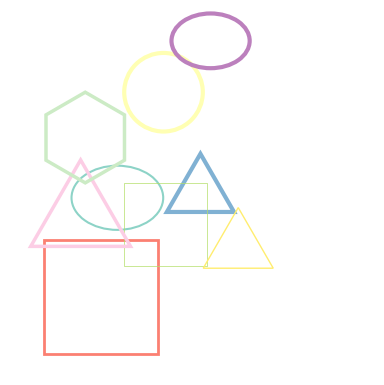[{"shape": "oval", "thickness": 1.5, "radius": 0.6, "center": [0.305, 0.486]}, {"shape": "circle", "thickness": 3, "radius": 0.51, "center": [0.425, 0.76]}, {"shape": "square", "thickness": 2, "radius": 0.74, "center": [0.263, 0.228]}, {"shape": "triangle", "thickness": 3, "radius": 0.5, "center": [0.521, 0.5]}, {"shape": "square", "thickness": 0.5, "radius": 0.54, "center": [0.429, 0.418]}, {"shape": "triangle", "thickness": 2.5, "radius": 0.75, "center": [0.209, 0.435]}, {"shape": "oval", "thickness": 3, "radius": 0.51, "center": [0.547, 0.894]}, {"shape": "hexagon", "thickness": 2.5, "radius": 0.59, "center": [0.221, 0.643]}, {"shape": "triangle", "thickness": 1, "radius": 0.52, "center": [0.619, 0.356]}]